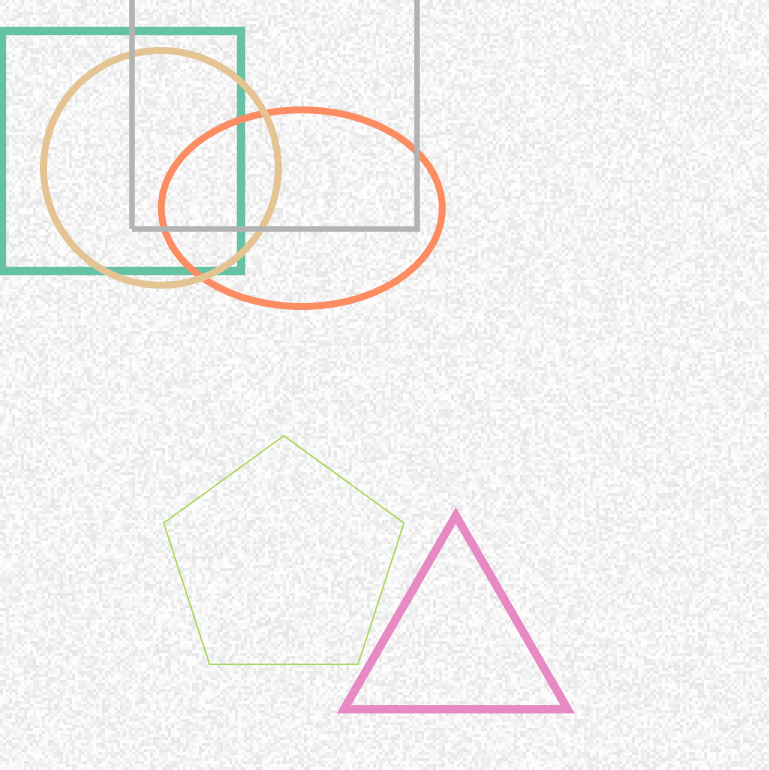[{"shape": "square", "thickness": 3, "radius": 0.78, "center": [0.157, 0.804]}, {"shape": "oval", "thickness": 2.5, "radius": 0.91, "center": [0.392, 0.73]}, {"shape": "triangle", "thickness": 3, "radius": 0.84, "center": [0.592, 0.163]}, {"shape": "pentagon", "thickness": 0.5, "radius": 0.82, "center": [0.369, 0.27]}, {"shape": "circle", "thickness": 2.5, "radius": 0.76, "center": [0.209, 0.782]}, {"shape": "square", "thickness": 2, "radius": 0.92, "center": [0.356, 0.888]}]